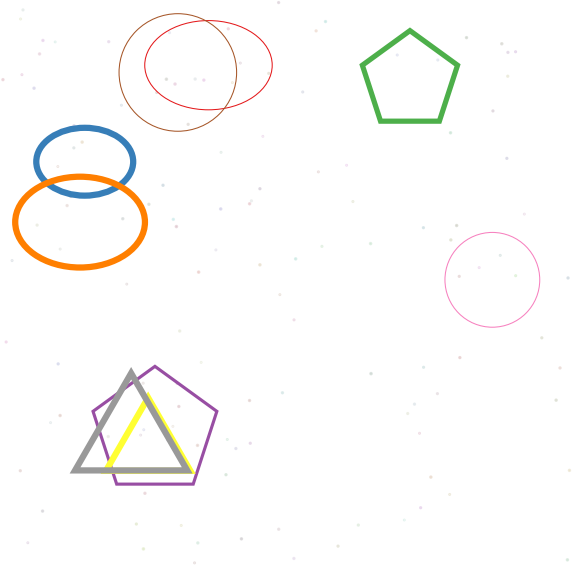[{"shape": "oval", "thickness": 0.5, "radius": 0.55, "center": [0.361, 0.886]}, {"shape": "oval", "thickness": 3, "radius": 0.42, "center": [0.147, 0.719]}, {"shape": "pentagon", "thickness": 2.5, "radius": 0.43, "center": [0.71, 0.859]}, {"shape": "pentagon", "thickness": 1.5, "radius": 0.56, "center": [0.268, 0.252]}, {"shape": "oval", "thickness": 3, "radius": 0.56, "center": [0.139, 0.615]}, {"shape": "triangle", "thickness": 3, "radius": 0.42, "center": [0.257, 0.226]}, {"shape": "circle", "thickness": 0.5, "radius": 0.51, "center": [0.308, 0.874]}, {"shape": "circle", "thickness": 0.5, "radius": 0.41, "center": [0.853, 0.515]}, {"shape": "triangle", "thickness": 3, "radius": 0.56, "center": [0.227, 0.241]}]